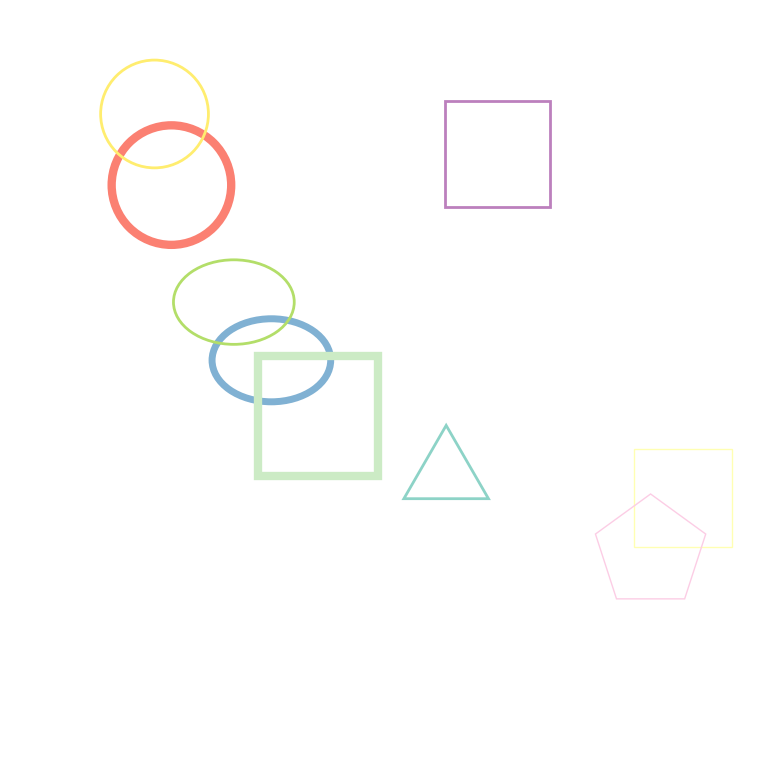[{"shape": "triangle", "thickness": 1, "radius": 0.32, "center": [0.579, 0.384]}, {"shape": "square", "thickness": 0.5, "radius": 0.32, "center": [0.887, 0.353]}, {"shape": "circle", "thickness": 3, "radius": 0.39, "center": [0.223, 0.76]}, {"shape": "oval", "thickness": 2.5, "radius": 0.39, "center": [0.352, 0.532]}, {"shape": "oval", "thickness": 1, "radius": 0.39, "center": [0.304, 0.608]}, {"shape": "pentagon", "thickness": 0.5, "radius": 0.38, "center": [0.845, 0.283]}, {"shape": "square", "thickness": 1, "radius": 0.34, "center": [0.646, 0.8]}, {"shape": "square", "thickness": 3, "radius": 0.39, "center": [0.413, 0.46]}, {"shape": "circle", "thickness": 1, "radius": 0.35, "center": [0.201, 0.852]}]